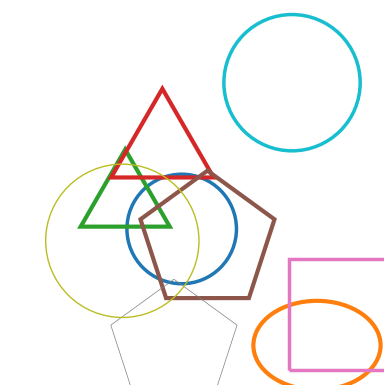[{"shape": "circle", "thickness": 2.5, "radius": 0.71, "center": [0.472, 0.405]}, {"shape": "oval", "thickness": 3, "radius": 0.83, "center": [0.823, 0.103]}, {"shape": "triangle", "thickness": 3, "radius": 0.67, "center": [0.325, 0.478]}, {"shape": "triangle", "thickness": 3, "radius": 0.77, "center": [0.422, 0.616]}, {"shape": "pentagon", "thickness": 3, "radius": 0.91, "center": [0.539, 0.374]}, {"shape": "square", "thickness": 2.5, "radius": 0.72, "center": [0.895, 0.182]}, {"shape": "pentagon", "thickness": 0.5, "radius": 0.86, "center": [0.452, 0.102]}, {"shape": "circle", "thickness": 1, "radius": 1.0, "center": [0.318, 0.375]}, {"shape": "circle", "thickness": 2.5, "radius": 0.89, "center": [0.759, 0.785]}]